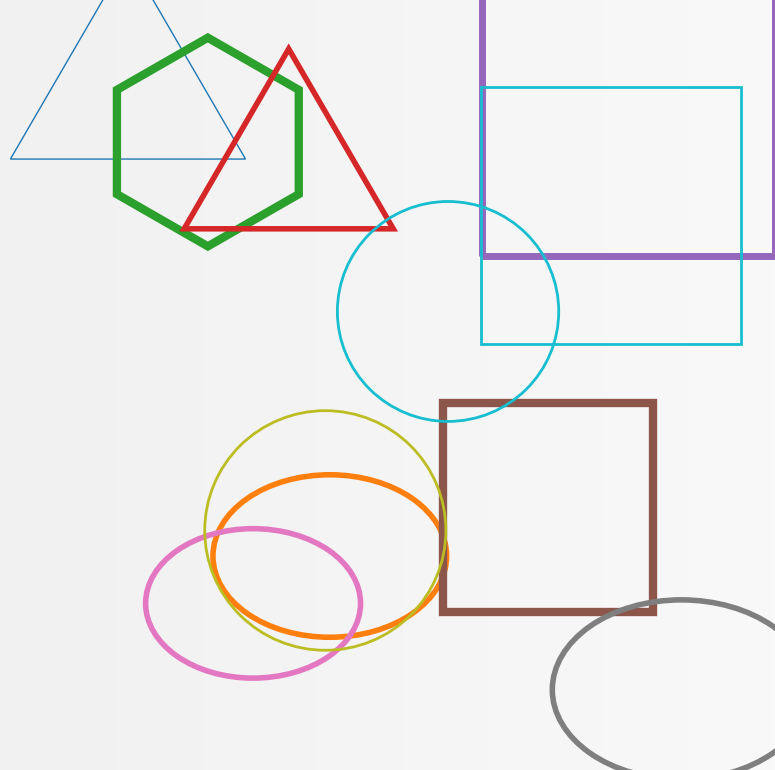[{"shape": "triangle", "thickness": 0.5, "radius": 0.88, "center": [0.165, 0.881]}, {"shape": "oval", "thickness": 2, "radius": 0.75, "center": [0.426, 0.278]}, {"shape": "hexagon", "thickness": 3, "radius": 0.68, "center": [0.268, 0.816]}, {"shape": "triangle", "thickness": 2, "radius": 0.78, "center": [0.373, 0.781]}, {"shape": "square", "thickness": 2.5, "radius": 0.94, "center": [0.811, 0.856]}, {"shape": "square", "thickness": 3, "radius": 0.68, "center": [0.708, 0.341]}, {"shape": "oval", "thickness": 2, "radius": 0.69, "center": [0.327, 0.216]}, {"shape": "oval", "thickness": 2, "radius": 0.83, "center": [0.879, 0.104]}, {"shape": "circle", "thickness": 1, "radius": 0.78, "center": [0.42, 0.311]}, {"shape": "square", "thickness": 1, "radius": 0.84, "center": [0.788, 0.72]}, {"shape": "circle", "thickness": 1, "radius": 0.71, "center": [0.578, 0.596]}]